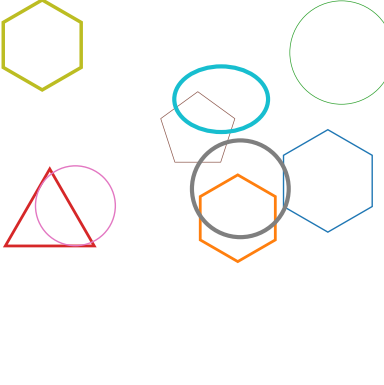[{"shape": "hexagon", "thickness": 1, "radius": 0.66, "center": [0.852, 0.53]}, {"shape": "hexagon", "thickness": 2, "radius": 0.56, "center": [0.618, 0.433]}, {"shape": "circle", "thickness": 0.5, "radius": 0.67, "center": [0.887, 0.863]}, {"shape": "triangle", "thickness": 2, "radius": 0.67, "center": [0.129, 0.428]}, {"shape": "pentagon", "thickness": 0.5, "radius": 0.51, "center": [0.514, 0.661]}, {"shape": "circle", "thickness": 1, "radius": 0.52, "center": [0.196, 0.466]}, {"shape": "circle", "thickness": 3, "radius": 0.63, "center": [0.624, 0.51]}, {"shape": "hexagon", "thickness": 2.5, "radius": 0.58, "center": [0.11, 0.883]}, {"shape": "oval", "thickness": 3, "radius": 0.61, "center": [0.574, 0.742]}]